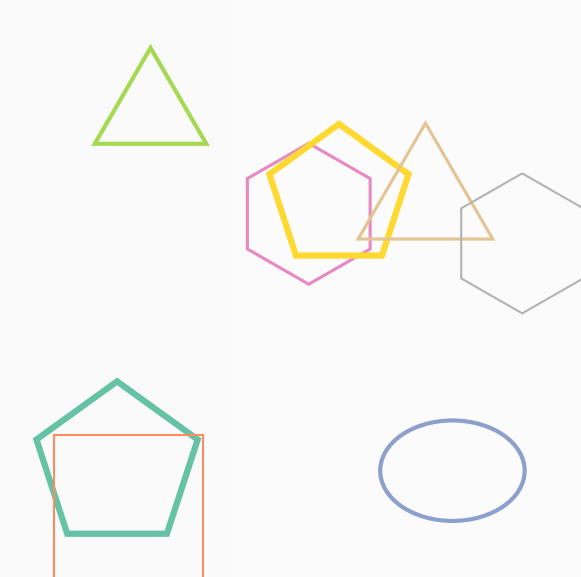[{"shape": "pentagon", "thickness": 3, "radius": 0.73, "center": [0.201, 0.193]}, {"shape": "square", "thickness": 1, "radius": 0.64, "center": [0.221, 0.118]}, {"shape": "oval", "thickness": 2, "radius": 0.62, "center": [0.778, 0.184]}, {"shape": "hexagon", "thickness": 1.5, "radius": 0.61, "center": [0.531, 0.629]}, {"shape": "triangle", "thickness": 2, "radius": 0.55, "center": [0.259, 0.806]}, {"shape": "pentagon", "thickness": 3, "radius": 0.63, "center": [0.583, 0.658]}, {"shape": "triangle", "thickness": 1.5, "radius": 0.67, "center": [0.732, 0.652]}, {"shape": "hexagon", "thickness": 1, "radius": 0.61, "center": [0.898, 0.578]}]